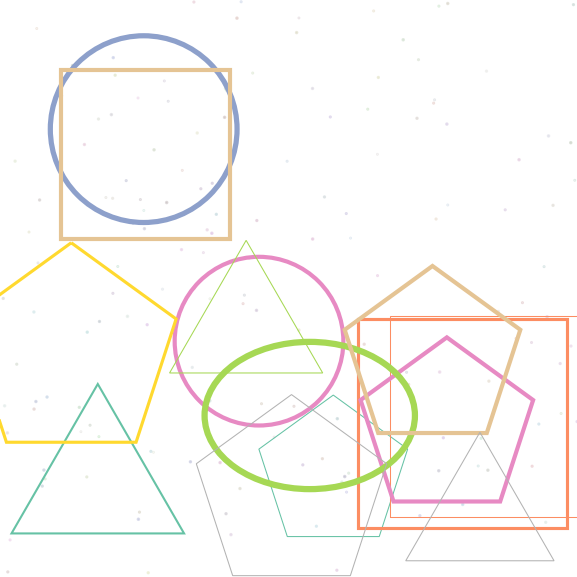[{"shape": "pentagon", "thickness": 0.5, "radius": 0.68, "center": [0.577, 0.18]}, {"shape": "triangle", "thickness": 1, "radius": 0.86, "center": [0.169, 0.162]}, {"shape": "square", "thickness": 1.5, "radius": 0.91, "center": [0.8, 0.265]}, {"shape": "square", "thickness": 0.5, "radius": 0.87, "center": [0.85, 0.279]}, {"shape": "circle", "thickness": 2.5, "radius": 0.81, "center": [0.249, 0.776]}, {"shape": "pentagon", "thickness": 2, "radius": 0.79, "center": [0.774, 0.258]}, {"shape": "circle", "thickness": 2, "radius": 0.73, "center": [0.449, 0.408]}, {"shape": "triangle", "thickness": 0.5, "radius": 0.77, "center": [0.426, 0.43]}, {"shape": "oval", "thickness": 3, "radius": 0.91, "center": [0.536, 0.28]}, {"shape": "pentagon", "thickness": 1.5, "radius": 0.95, "center": [0.123, 0.388]}, {"shape": "square", "thickness": 2, "radius": 0.73, "center": [0.252, 0.731]}, {"shape": "pentagon", "thickness": 2, "radius": 0.8, "center": [0.749, 0.379]}, {"shape": "pentagon", "thickness": 0.5, "radius": 0.87, "center": [0.505, 0.143]}, {"shape": "triangle", "thickness": 0.5, "radius": 0.74, "center": [0.831, 0.102]}]